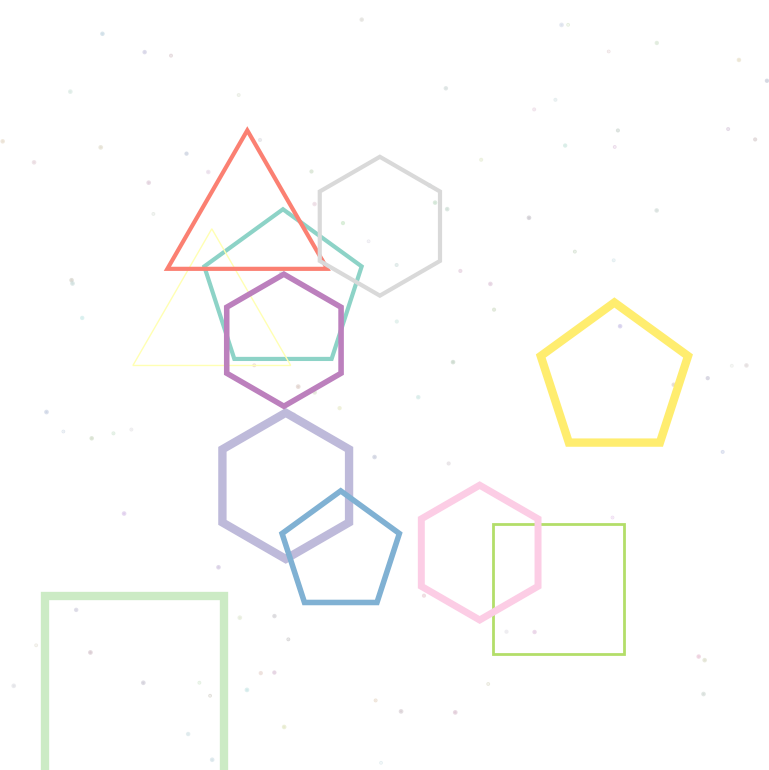[{"shape": "pentagon", "thickness": 1.5, "radius": 0.54, "center": [0.367, 0.621]}, {"shape": "triangle", "thickness": 0.5, "radius": 0.59, "center": [0.275, 0.585]}, {"shape": "hexagon", "thickness": 3, "radius": 0.47, "center": [0.371, 0.369]}, {"shape": "triangle", "thickness": 1.5, "radius": 0.6, "center": [0.321, 0.711]}, {"shape": "pentagon", "thickness": 2, "radius": 0.4, "center": [0.442, 0.282]}, {"shape": "square", "thickness": 1, "radius": 0.42, "center": [0.725, 0.235]}, {"shape": "hexagon", "thickness": 2.5, "radius": 0.44, "center": [0.623, 0.282]}, {"shape": "hexagon", "thickness": 1.5, "radius": 0.45, "center": [0.493, 0.706]}, {"shape": "hexagon", "thickness": 2, "radius": 0.43, "center": [0.369, 0.558]}, {"shape": "square", "thickness": 3, "radius": 0.58, "center": [0.175, 0.111]}, {"shape": "pentagon", "thickness": 3, "radius": 0.5, "center": [0.798, 0.507]}]